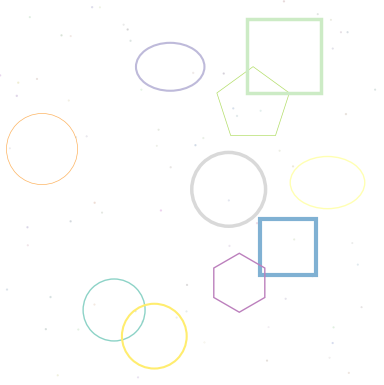[{"shape": "circle", "thickness": 1, "radius": 0.4, "center": [0.296, 0.195]}, {"shape": "oval", "thickness": 1, "radius": 0.48, "center": [0.851, 0.526]}, {"shape": "oval", "thickness": 1.5, "radius": 0.44, "center": [0.442, 0.827]}, {"shape": "square", "thickness": 3, "radius": 0.37, "center": [0.749, 0.359]}, {"shape": "circle", "thickness": 0.5, "radius": 0.46, "center": [0.109, 0.613]}, {"shape": "pentagon", "thickness": 0.5, "radius": 0.49, "center": [0.657, 0.728]}, {"shape": "circle", "thickness": 2.5, "radius": 0.48, "center": [0.594, 0.508]}, {"shape": "hexagon", "thickness": 1, "radius": 0.38, "center": [0.622, 0.266]}, {"shape": "square", "thickness": 2.5, "radius": 0.48, "center": [0.738, 0.855]}, {"shape": "circle", "thickness": 1.5, "radius": 0.42, "center": [0.401, 0.127]}]